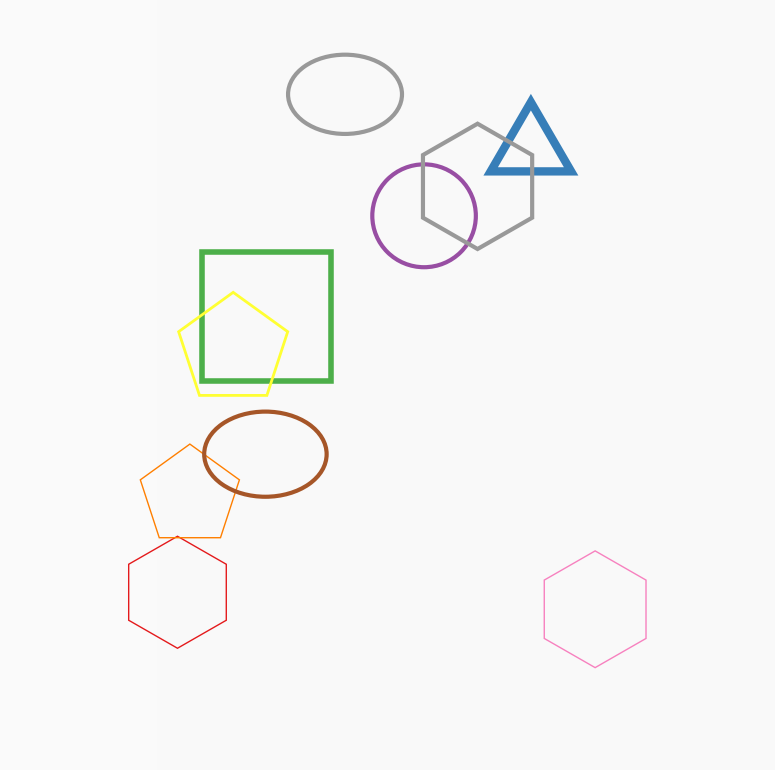[{"shape": "hexagon", "thickness": 0.5, "radius": 0.36, "center": [0.229, 0.231]}, {"shape": "triangle", "thickness": 3, "radius": 0.3, "center": [0.685, 0.807]}, {"shape": "square", "thickness": 2, "radius": 0.42, "center": [0.344, 0.589]}, {"shape": "circle", "thickness": 1.5, "radius": 0.33, "center": [0.547, 0.72]}, {"shape": "pentagon", "thickness": 0.5, "radius": 0.34, "center": [0.245, 0.356]}, {"shape": "pentagon", "thickness": 1, "radius": 0.37, "center": [0.301, 0.546]}, {"shape": "oval", "thickness": 1.5, "radius": 0.39, "center": [0.342, 0.41]}, {"shape": "hexagon", "thickness": 0.5, "radius": 0.38, "center": [0.768, 0.209]}, {"shape": "hexagon", "thickness": 1.5, "radius": 0.41, "center": [0.616, 0.758]}, {"shape": "oval", "thickness": 1.5, "radius": 0.37, "center": [0.445, 0.878]}]